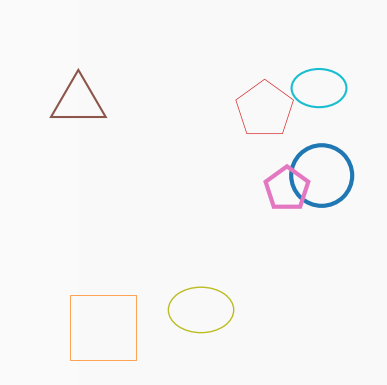[{"shape": "circle", "thickness": 3, "radius": 0.39, "center": [0.83, 0.544]}, {"shape": "square", "thickness": 0.5, "radius": 0.42, "center": [0.266, 0.15]}, {"shape": "pentagon", "thickness": 0.5, "radius": 0.39, "center": [0.683, 0.716]}, {"shape": "triangle", "thickness": 1.5, "radius": 0.41, "center": [0.202, 0.737]}, {"shape": "pentagon", "thickness": 3, "radius": 0.29, "center": [0.741, 0.51]}, {"shape": "oval", "thickness": 1, "radius": 0.42, "center": [0.519, 0.195]}, {"shape": "oval", "thickness": 1.5, "radius": 0.35, "center": [0.823, 0.771]}]